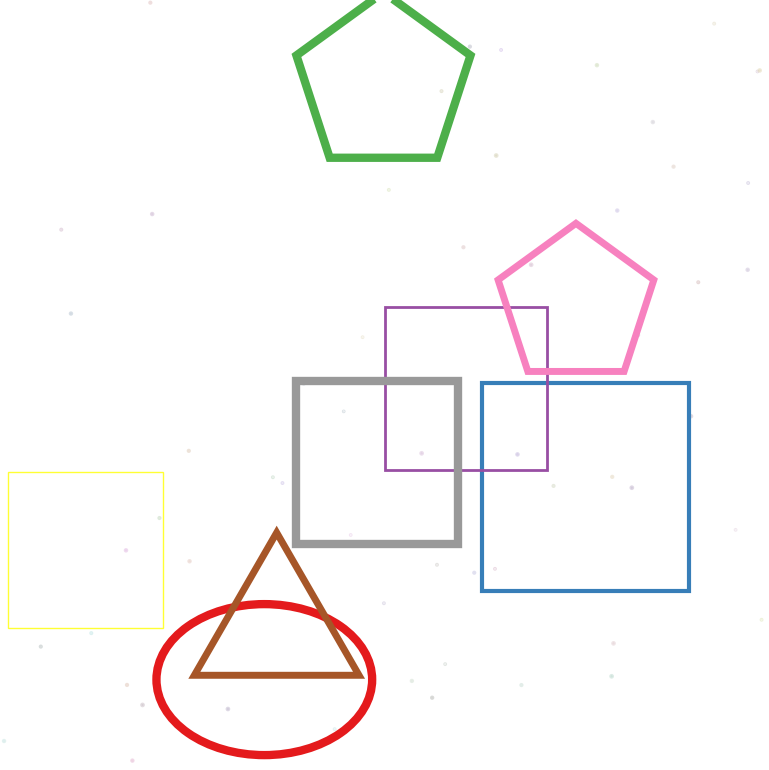[{"shape": "oval", "thickness": 3, "radius": 0.7, "center": [0.343, 0.117]}, {"shape": "square", "thickness": 1.5, "radius": 0.67, "center": [0.76, 0.368]}, {"shape": "pentagon", "thickness": 3, "radius": 0.59, "center": [0.498, 0.891]}, {"shape": "square", "thickness": 1, "radius": 0.53, "center": [0.605, 0.495]}, {"shape": "square", "thickness": 0.5, "radius": 0.5, "center": [0.111, 0.286]}, {"shape": "triangle", "thickness": 2.5, "radius": 0.62, "center": [0.359, 0.185]}, {"shape": "pentagon", "thickness": 2.5, "radius": 0.53, "center": [0.748, 0.604]}, {"shape": "square", "thickness": 3, "radius": 0.53, "center": [0.49, 0.399]}]